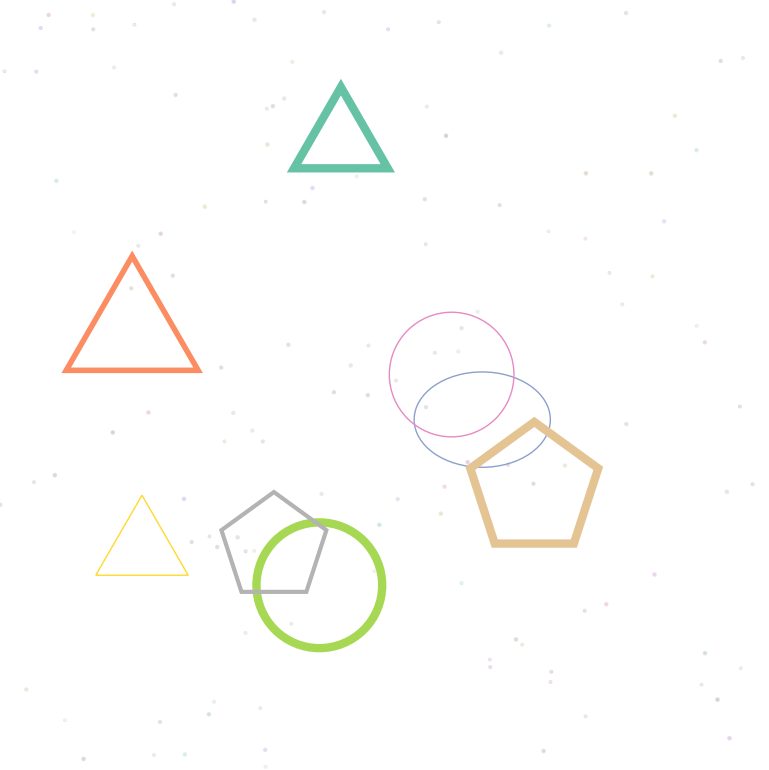[{"shape": "triangle", "thickness": 3, "radius": 0.35, "center": [0.443, 0.817]}, {"shape": "triangle", "thickness": 2, "radius": 0.49, "center": [0.172, 0.569]}, {"shape": "oval", "thickness": 0.5, "radius": 0.44, "center": [0.626, 0.455]}, {"shape": "circle", "thickness": 0.5, "radius": 0.4, "center": [0.587, 0.514]}, {"shape": "circle", "thickness": 3, "radius": 0.41, "center": [0.415, 0.24]}, {"shape": "triangle", "thickness": 0.5, "radius": 0.35, "center": [0.184, 0.288]}, {"shape": "pentagon", "thickness": 3, "radius": 0.44, "center": [0.694, 0.365]}, {"shape": "pentagon", "thickness": 1.5, "radius": 0.36, "center": [0.356, 0.289]}]